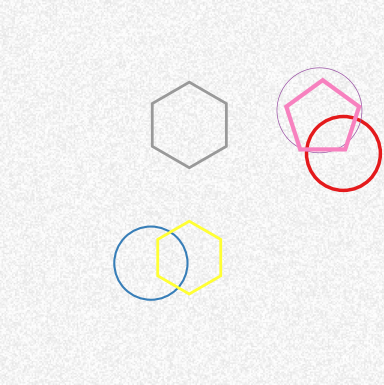[{"shape": "circle", "thickness": 2.5, "radius": 0.48, "center": [0.892, 0.601]}, {"shape": "circle", "thickness": 1.5, "radius": 0.48, "center": [0.392, 0.316]}, {"shape": "circle", "thickness": 0.5, "radius": 0.55, "center": [0.83, 0.713]}, {"shape": "hexagon", "thickness": 2, "radius": 0.47, "center": [0.492, 0.331]}, {"shape": "pentagon", "thickness": 3, "radius": 0.5, "center": [0.838, 0.692]}, {"shape": "hexagon", "thickness": 2, "radius": 0.56, "center": [0.492, 0.675]}]